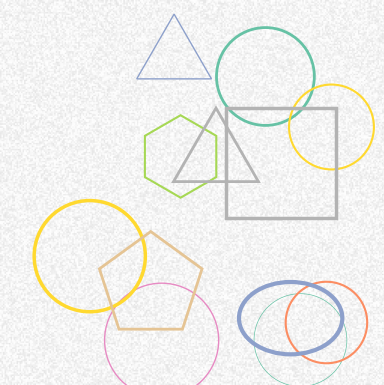[{"shape": "circle", "thickness": 2, "radius": 0.64, "center": [0.689, 0.801]}, {"shape": "circle", "thickness": 0.5, "radius": 0.6, "center": [0.78, 0.117]}, {"shape": "circle", "thickness": 1.5, "radius": 0.53, "center": [0.848, 0.162]}, {"shape": "triangle", "thickness": 1, "radius": 0.56, "center": [0.452, 0.851]}, {"shape": "oval", "thickness": 3, "radius": 0.67, "center": [0.755, 0.174]}, {"shape": "circle", "thickness": 1, "radius": 0.74, "center": [0.42, 0.116]}, {"shape": "hexagon", "thickness": 1.5, "radius": 0.54, "center": [0.469, 0.594]}, {"shape": "circle", "thickness": 1.5, "radius": 0.55, "center": [0.861, 0.67]}, {"shape": "circle", "thickness": 2.5, "radius": 0.72, "center": [0.233, 0.335]}, {"shape": "pentagon", "thickness": 2, "radius": 0.7, "center": [0.392, 0.258]}, {"shape": "square", "thickness": 2.5, "radius": 0.71, "center": [0.731, 0.576]}, {"shape": "triangle", "thickness": 2, "radius": 0.64, "center": [0.561, 0.592]}]